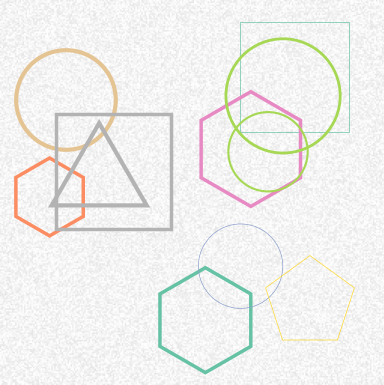[{"shape": "hexagon", "thickness": 2.5, "radius": 0.68, "center": [0.533, 0.168]}, {"shape": "square", "thickness": 0.5, "radius": 0.71, "center": [0.765, 0.801]}, {"shape": "hexagon", "thickness": 2.5, "radius": 0.51, "center": [0.129, 0.488]}, {"shape": "circle", "thickness": 0.5, "radius": 0.55, "center": [0.625, 0.309]}, {"shape": "hexagon", "thickness": 2.5, "radius": 0.75, "center": [0.651, 0.613]}, {"shape": "circle", "thickness": 2, "radius": 0.74, "center": [0.735, 0.751]}, {"shape": "circle", "thickness": 1.5, "radius": 0.52, "center": [0.696, 0.606]}, {"shape": "pentagon", "thickness": 0.5, "radius": 0.61, "center": [0.805, 0.215]}, {"shape": "circle", "thickness": 3, "radius": 0.65, "center": [0.171, 0.74]}, {"shape": "square", "thickness": 2.5, "radius": 0.75, "center": [0.295, 0.554]}, {"shape": "triangle", "thickness": 3, "radius": 0.71, "center": [0.258, 0.538]}]